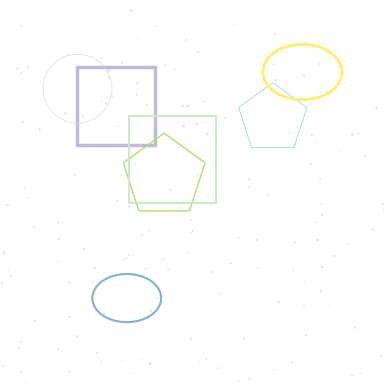[{"shape": "pentagon", "thickness": 0.5, "radius": 0.47, "center": [0.708, 0.692]}, {"shape": "square", "thickness": 2.5, "radius": 0.51, "center": [0.301, 0.724]}, {"shape": "oval", "thickness": 1.5, "radius": 0.45, "center": [0.329, 0.226]}, {"shape": "pentagon", "thickness": 1, "radius": 0.56, "center": [0.426, 0.542]}, {"shape": "circle", "thickness": 0.5, "radius": 0.45, "center": [0.201, 0.77]}, {"shape": "square", "thickness": 1.5, "radius": 0.57, "center": [0.448, 0.585]}, {"shape": "oval", "thickness": 2, "radius": 0.51, "center": [0.786, 0.813]}]